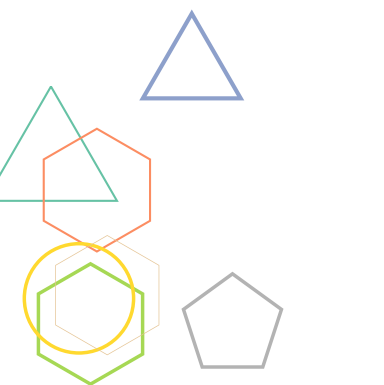[{"shape": "triangle", "thickness": 1.5, "radius": 0.99, "center": [0.132, 0.577]}, {"shape": "hexagon", "thickness": 1.5, "radius": 0.8, "center": [0.252, 0.506]}, {"shape": "triangle", "thickness": 3, "radius": 0.73, "center": [0.498, 0.818]}, {"shape": "hexagon", "thickness": 2.5, "radius": 0.78, "center": [0.235, 0.159]}, {"shape": "circle", "thickness": 2.5, "radius": 0.71, "center": [0.205, 0.225]}, {"shape": "hexagon", "thickness": 0.5, "radius": 0.78, "center": [0.279, 0.233]}, {"shape": "pentagon", "thickness": 2.5, "radius": 0.67, "center": [0.604, 0.155]}]